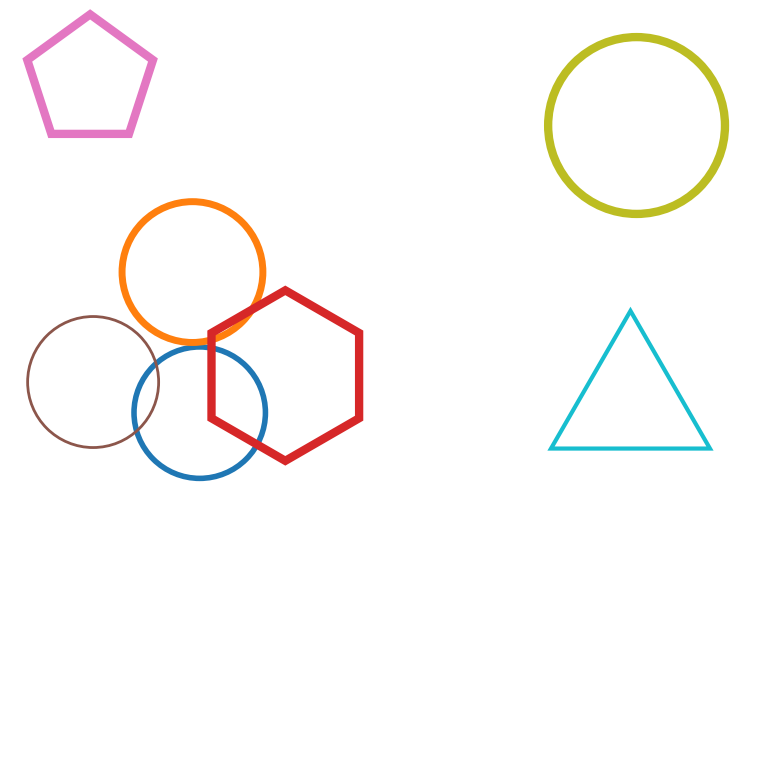[{"shape": "circle", "thickness": 2, "radius": 0.43, "center": [0.259, 0.464]}, {"shape": "circle", "thickness": 2.5, "radius": 0.46, "center": [0.25, 0.647]}, {"shape": "hexagon", "thickness": 3, "radius": 0.55, "center": [0.371, 0.512]}, {"shape": "circle", "thickness": 1, "radius": 0.43, "center": [0.121, 0.504]}, {"shape": "pentagon", "thickness": 3, "radius": 0.43, "center": [0.117, 0.896]}, {"shape": "circle", "thickness": 3, "radius": 0.57, "center": [0.827, 0.837]}, {"shape": "triangle", "thickness": 1.5, "radius": 0.6, "center": [0.819, 0.477]}]